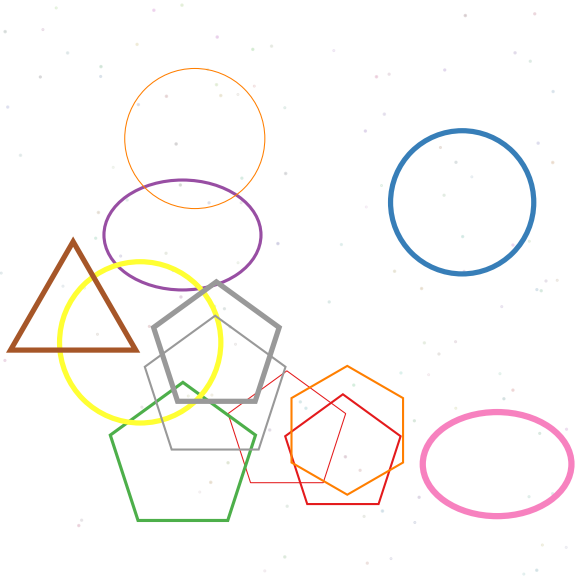[{"shape": "pentagon", "thickness": 1, "radius": 0.53, "center": [0.594, 0.211]}, {"shape": "pentagon", "thickness": 0.5, "radius": 0.54, "center": [0.497, 0.25]}, {"shape": "circle", "thickness": 2.5, "radius": 0.62, "center": [0.8, 0.649]}, {"shape": "pentagon", "thickness": 1.5, "radius": 0.66, "center": [0.317, 0.205]}, {"shape": "oval", "thickness": 1.5, "radius": 0.68, "center": [0.316, 0.592]}, {"shape": "circle", "thickness": 0.5, "radius": 0.61, "center": [0.337, 0.759]}, {"shape": "hexagon", "thickness": 1, "radius": 0.56, "center": [0.601, 0.254]}, {"shape": "circle", "thickness": 2.5, "radius": 0.7, "center": [0.243, 0.406]}, {"shape": "triangle", "thickness": 2.5, "radius": 0.63, "center": [0.127, 0.456]}, {"shape": "oval", "thickness": 3, "radius": 0.64, "center": [0.861, 0.195]}, {"shape": "pentagon", "thickness": 1, "radius": 0.64, "center": [0.373, 0.324]}, {"shape": "pentagon", "thickness": 2.5, "radius": 0.57, "center": [0.375, 0.397]}]